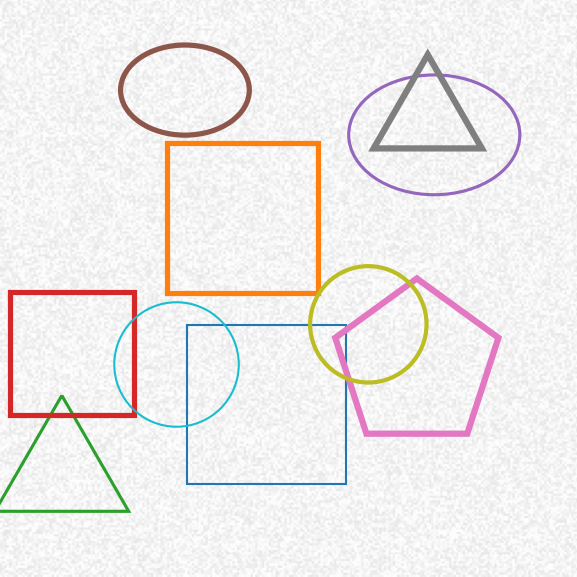[{"shape": "square", "thickness": 1, "radius": 0.69, "center": [0.462, 0.299]}, {"shape": "square", "thickness": 2.5, "radius": 0.65, "center": [0.42, 0.622]}, {"shape": "triangle", "thickness": 1.5, "radius": 0.67, "center": [0.107, 0.181]}, {"shape": "square", "thickness": 2.5, "radius": 0.53, "center": [0.125, 0.387]}, {"shape": "oval", "thickness": 1.5, "radius": 0.74, "center": [0.752, 0.766]}, {"shape": "oval", "thickness": 2.5, "radius": 0.56, "center": [0.32, 0.843]}, {"shape": "pentagon", "thickness": 3, "radius": 0.74, "center": [0.722, 0.368]}, {"shape": "triangle", "thickness": 3, "radius": 0.54, "center": [0.741, 0.796]}, {"shape": "circle", "thickness": 2, "radius": 0.5, "center": [0.638, 0.438]}, {"shape": "circle", "thickness": 1, "radius": 0.54, "center": [0.306, 0.368]}]